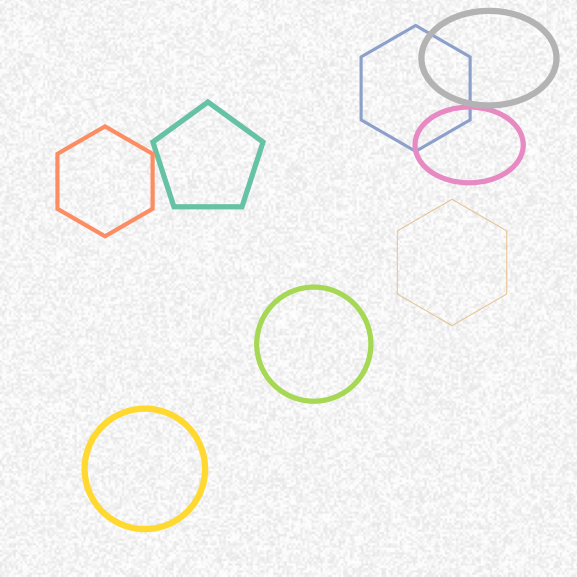[{"shape": "pentagon", "thickness": 2.5, "radius": 0.5, "center": [0.36, 0.722]}, {"shape": "hexagon", "thickness": 2, "radius": 0.48, "center": [0.182, 0.685]}, {"shape": "hexagon", "thickness": 1.5, "radius": 0.54, "center": [0.72, 0.846]}, {"shape": "oval", "thickness": 2.5, "radius": 0.47, "center": [0.812, 0.748]}, {"shape": "circle", "thickness": 2.5, "radius": 0.49, "center": [0.543, 0.403]}, {"shape": "circle", "thickness": 3, "radius": 0.52, "center": [0.251, 0.187]}, {"shape": "hexagon", "thickness": 0.5, "radius": 0.55, "center": [0.783, 0.545]}, {"shape": "oval", "thickness": 3, "radius": 0.58, "center": [0.847, 0.898]}]